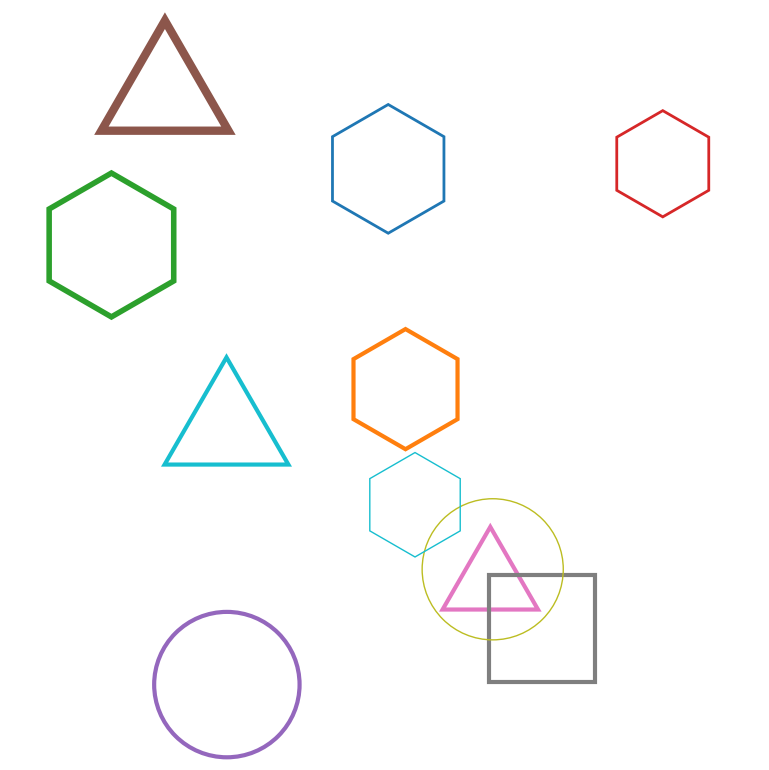[{"shape": "hexagon", "thickness": 1, "radius": 0.42, "center": [0.504, 0.781]}, {"shape": "hexagon", "thickness": 1.5, "radius": 0.39, "center": [0.527, 0.495]}, {"shape": "hexagon", "thickness": 2, "radius": 0.47, "center": [0.145, 0.682]}, {"shape": "hexagon", "thickness": 1, "radius": 0.34, "center": [0.861, 0.787]}, {"shape": "circle", "thickness": 1.5, "radius": 0.47, "center": [0.295, 0.111]}, {"shape": "triangle", "thickness": 3, "radius": 0.48, "center": [0.214, 0.878]}, {"shape": "triangle", "thickness": 1.5, "radius": 0.36, "center": [0.637, 0.244]}, {"shape": "square", "thickness": 1.5, "radius": 0.35, "center": [0.704, 0.183]}, {"shape": "circle", "thickness": 0.5, "radius": 0.46, "center": [0.64, 0.261]}, {"shape": "hexagon", "thickness": 0.5, "radius": 0.34, "center": [0.539, 0.344]}, {"shape": "triangle", "thickness": 1.5, "radius": 0.46, "center": [0.294, 0.443]}]